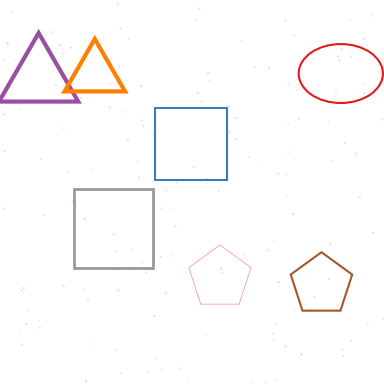[{"shape": "oval", "thickness": 1.5, "radius": 0.55, "center": [0.885, 0.809]}, {"shape": "square", "thickness": 1.5, "radius": 0.47, "center": [0.496, 0.626]}, {"shape": "triangle", "thickness": 3, "radius": 0.59, "center": [0.1, 0.796]}, {"shape": "triangle", "thickness": 3, "radius": 0.45, "center": [0.246, 0.808]}, {"shape": "pentagon", "thickness": 1.5, "radius": 0.42, "center": [0.835, 0.261]}, {"shape": "pentagon", "thickness": 0.5, "radius": 0.42, "center": [0.571, 0.279]}, {"shape": "square", "thickness": 2, "radius": 0.51, "center": [0.295, 0.406]}]